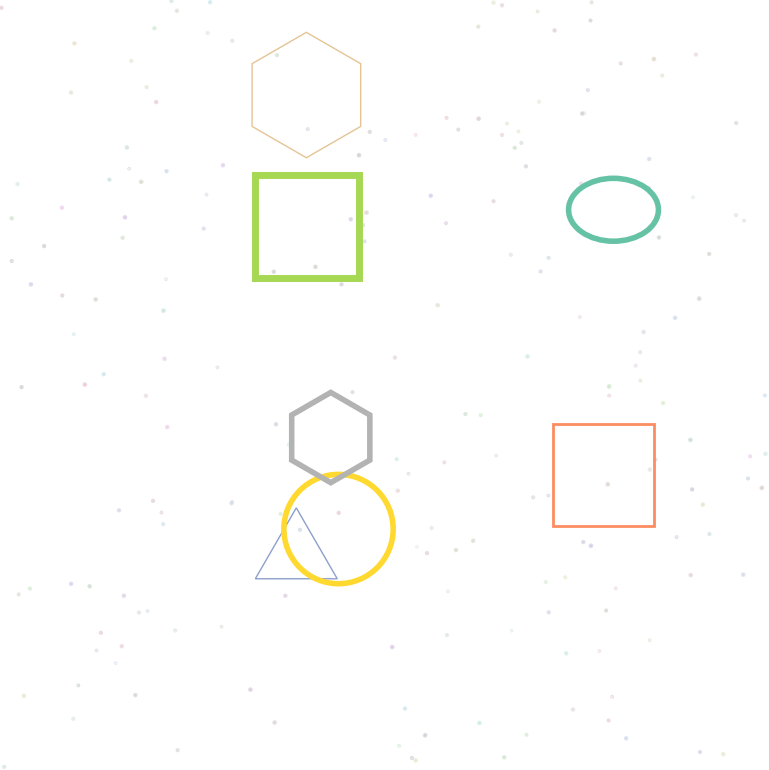[{"shape": "oval", "thickness": 2, "radius": 0.29, "center": [0.797, 0.728]}, {"shape": "square", "thickness": 1, "radius": 0.33, "center": [0.784, 0.383]}, {"shape": "triangle", "thickness": 0.5, "radius": 0.31, "center": [0.385, 0.279]}, {"shape": "square", "thickness": 2.5, "radius": 0.34, "center": [0.399, 0.706]}, {"shape": "circle", "thickness": 2, "radius": 0.35, "center": [0.44, 0.313]}, {"shape": "hexagon", "thickness": 0.5, "radius": 0.41, "center": [0.398, 0.877]}, {"shape": "hexagon", "thickness": 2, "radius": 0.29, "center": [0.43, 0.432]}]